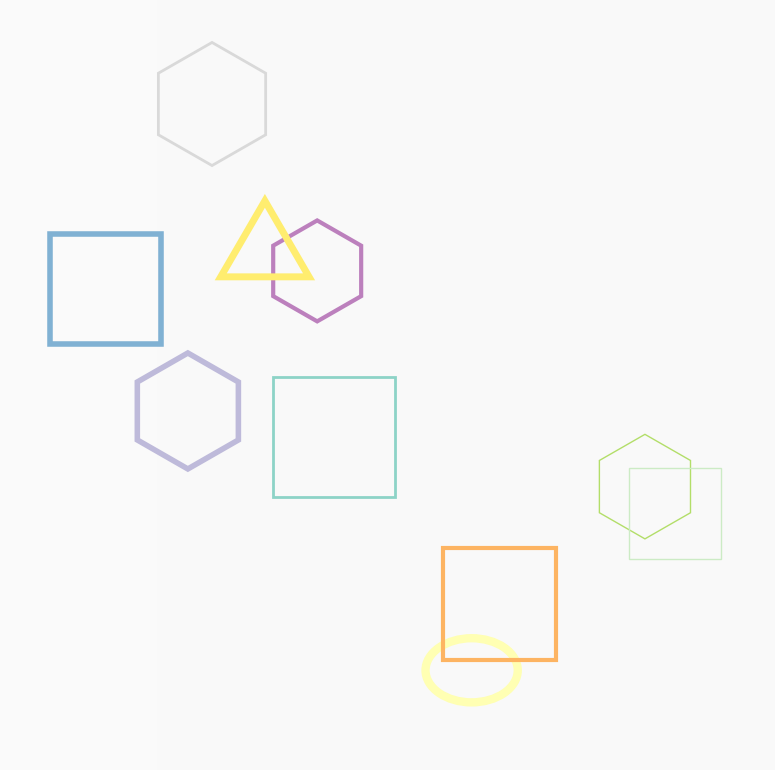[{"shape": "square", "thickness": 1, "radius": 0.39, "center": [0.431, 0.432]}, {"shape": "oval", "thickness": 3, "radius": 0.3, "center": [0.609, 0.129]}, {"shape": "hexagon", "thickness": 2, "radius": 0.38, "center": [0.242, 0.466]}, {"shape": "square", "thickness": 2, "radius": 0.36, "center": [0.136, 0.625]}, {"shape": "square", "thickness": 1.5, "radius": 0.36, "center": [0.644, 0.216]}, {"shape": "hexagon", "thickness": 0.5, "radius": 0.34, "center": [0.832, 0.368]}, {"shape": "hexagon", "thickness": 1, "radius": 0.4, "center": [0.274, 0.865]}, {"shape": "hexagon", "thickness": 1.5, "radius": 0.33, "center": [0.409, 0.648]}, {"shape": "square", "thickness": 0.5, "radius": 0.29, "center": [0.871, 0.333]}, {"shape": "triangle", "thickness": 2.5, "radius": 0.33, "center": [0.342, 0.673]}]